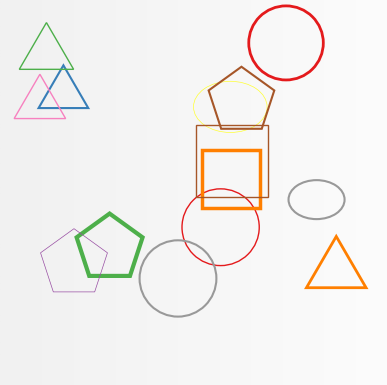[{"shape": "circle", "thickness": 1, "radius": 0.5, "center": [0.569, 0.41]}, {"shape": "circle", "thickness": 2, "radius": 0.48, "center": [0.738, 0.889]}, {"shape": "triangle", "thickness": 1.5, "radius": 0.37, "center": [0.164, 0.756]}, {"shape": "pentagon", "thickness": 3, "radius": 0.45, "center": [0.283, 0.356]}, {"shape": "triangle", "thickness": 1, "radius": 0.4, "center": [0.12, 0.86]}, {"shape": "pentagon", "thickness": 0.5, "radius": 0.45, "center": [0.191, 0.315]}, {"shape": "square", "thickness": 2.5, "radius": 0.37, "center": [0.596, 0.535]}, {"shape": "triangle", "thickness": 2, "radius": 0.44, "center": [0.868, 0.297]}, {"shape": "oval", "thickness": 0.5, "radius": 0.47, "center": [0.594, 0.722]}, {"shape": "square", "thickness": 1, "radius": 0.46, "center": [0.599, 0.582]}, {"shape": "pentagon", "thickness": 1.5, "radius": 0.45, "center": [0.623, 0.738]}, {"shape": "triangle", "thickness": 1, "radius": 0.38, "center": [0.103, 0.73]}, {"shape": "circle", "thickness": 1.5, "radius": 0.5, "center": [0.459, 0.277]}, {"shape": "oval", "thickness": 1.5, "radius": 0.36, "center": [0.817, 0.481]}]